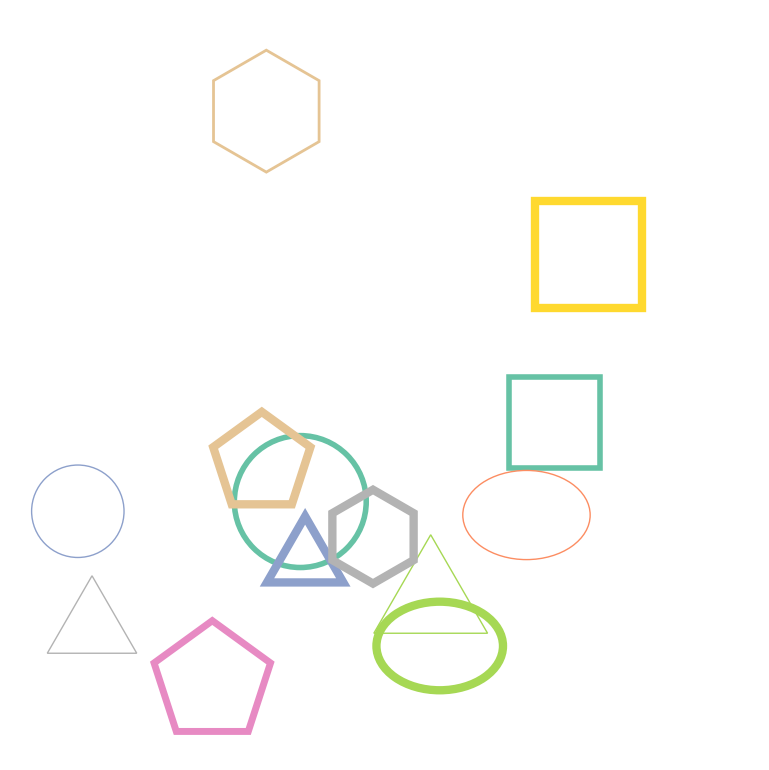[{"shape": "square", "thickness": 2, "radius": 0.29, "center": [0.721, 0.451]}, {"shape": "circle", "thickness": 2, "radius": 0.43, "center": [0.39, 0.349]}, {"shape": "oval", "thickness": 0.5, "radius": 0.41, "center": [0.684, 0.331]}, {"shape": "circle", "thickness": 0.5, "radius": 0.3, "center": [0.101, 0.336]}, {"shape": "triangle", "thickness": 3, "radius": 0.29, "center": [0.396, 0.272]}, {"shape": "pentagon", "thickness": 2.5, "radius": 0.4, "center": [0.276, 0.114]}, {"shape": "triangle", "thickness": 0.5, "radius": 0.43, "center": [0.559, 0.22]}, {"shape": "oval", "thickness": 3, "radius": 0.41, "center": [0.571, 0.161]}, {"shape": "square", "thickness": 3, "radius": 0.35, "center": [0.765, 0.67]}, {"shape": "pentagon", "thickness": 3, "radius": 0.33, "center": [0.34, 0.399]}, {"shape": "hexagon", "thickness": 1, "radius": 0.4, "center": [0.346, 0.856]}, {"shape": "triangle", "thickness": 0.5, "radius": 0.34, "center": [0.12, 0.185]}, {"shape": "hexagon", "thickness": 3, "radius": 0.3, "center": [0.484, 0.303]}]